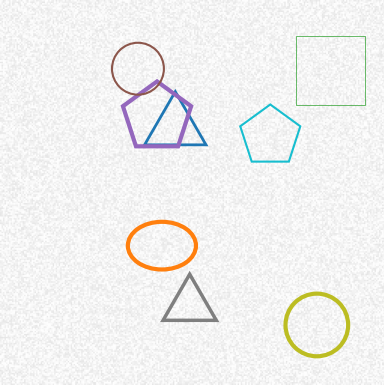[{"shape": "triangle", "thickness": 2, "radius": 0.46, "center": [0.455, 0.67]}, {"shape": "oval", "thickness": 3, "radius": 0.44, "center": [0.421, 0.362]}, {"shape": "square", "thickness": 0.5, "radius": 0.45, "center": [0.858, 0.816]}, {"shape": "pentagon", "thickness": 3, "radius": 0.47, "center": [0.408, 0.695]}, {"shape": "circle", "thickness": 1.5, "radius": 0.34, "center": [0.358, 0.822]}, {"shape": "triangle", "thickness": 2.5, "radius": 0.4, "center": [0.493, 0.208]}, {"shape": "circle", "thickness": 3, "radius": 0.41, "center": [0.823, 0.156]}, {"shape": "pentagon", "thickness": 1.5, "radius": 0.41, "center": [0.702, 0.647]}]